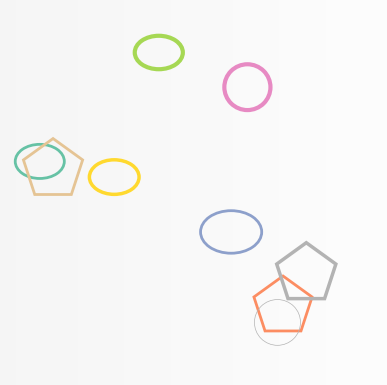[{"shape": "oval", "thickness": 2, "radius": 0.32, "center": [0.103, 0.581]}, {"shape": "pentagon", "thickness": 2, "radius": 0.39, "center": [0.73, 0.204]}, {"shape": "oval", "thickness": 2, "radius": 0.39, "center": [0.596, 0.398]}, {"shape": "circle", "thickness": 3, "radius": 0.3, "center": [0.638, 0.774]}, {"shape": "oval", "thickness": 3, "radius": 0.31, "center": [0.41, 0.864]}, {"shape": "oval", "thickness": 2.5, "radius": 0.32, "center": [0.295, 0.54]}, {"shape": "pentagon", "thickness": 2, "radius": 0.4, "center": [0.137, 0.56]}, {"shape": "pentagon", "thickness": 2.5, "radius": 0.4, "center": [0.79, 0.289]}, {"shape": "circle", "thickness": 0.5, "radius": 0.3, "center": [0.716, 0.163]}]